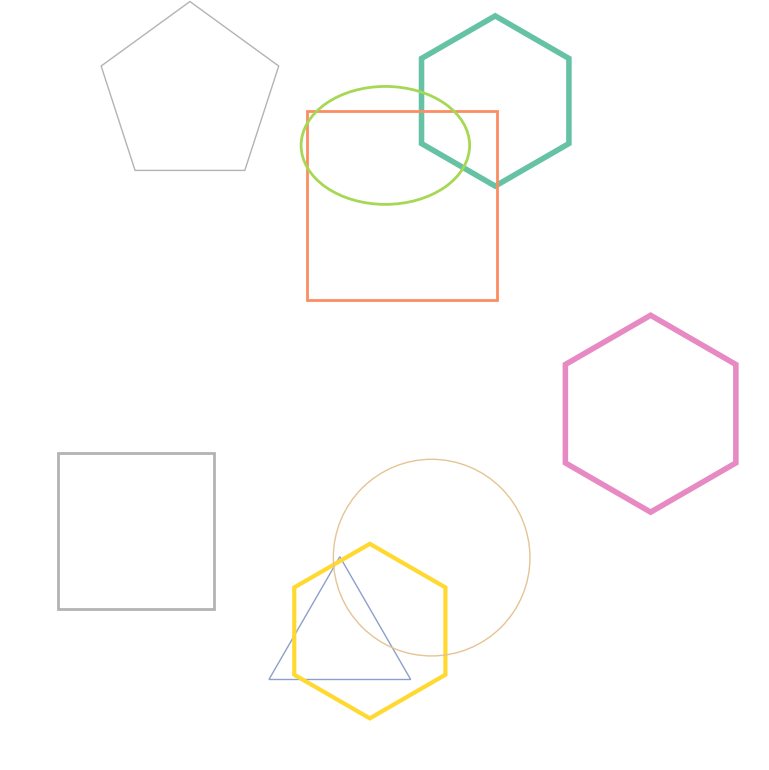[{"shape": "hexagon", "thickness": 2, "radius": 0.55, "center": [0.643, 0.869]}, {"shape": "square", "thickness": 1, "radius": 0.62, "center": [0.522, 0.733]}, {"shape": "triangle", "thickness": 0.5, "radius": 0.53, "center": [0.441, 0.171]}, {"shape": "hexagon", "thickness": 2, "radius": 0.64, "center": [0.845, 0.463]}, {"shape": "oval", "thickness": 1, "radius": 0.55, "center": [0.5, 0.811]}, {"shape": "hexagon", "thickness": 1.5, "radius": 0.57, "center": [0.48, 0.18]}, {"shape": "circle", "thickness": 0.5, "radius": 0.64, "center": [0.561, 0.276]}, {"shape": "square", "thickness": 1, "radius": 0.51, "center": [0.176, 0.31]}, {"shape": "pentagon", "thickness": 0.5, "radius": 0.61, "center": [0.247, 0.877]}]